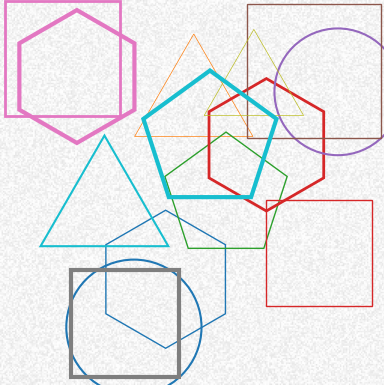[{"shape": "circle", "thickness": 1.5, "radius": 0.88, "center": [0.348, 0.15]}, {"shape": "hexagon", "thickness": 1, "radius": 0.9, "center": [0.43, 0.275]}, {"shape": "triangle", "thickness": 0.5, "radius": 0.89, "center": [0.503, 0.734]}, {"shape": "pentagon", "thickness": 1, "radius": 0.83, "center": [0.587, 0.49]}, {"shape": "hexagon", "thickness": 2, "radius": 0.86, "center": [0.692, 0.624]}, {"shape": "square", "thickness": 1, "radius": 0.68, "center": [0.829, 0.343]}, {"shape": "circle", "thickness": 1.5, "radius": 0.82, "center": [0.877, 0.762]}, {"shape": "square", "thickness": 1, "radius": 0.87, "center": [0.816, 0.816]}, {"shape": "square", "thickness": 2, "radius": 0.75, "center": [0.162, 0.848]}, {"shape": "hexagon", "thickness": 3, "radius": 0.86, "center": [0.2, 0.801]}, {"shape": "square", "thickness": 3, "radius": 0.7, "center": [0.325, 0.16]}, {"shape": "triangle", "thickness": 0.5, "radius": 0.75, "center": [0.659, 0.774]}, {"shape": "triangle", "thickness": 1.5, "radius": 0.96, "center": [0.271, 0.456]}, {"shape": "pentagon", "thickness": 3, "radius": 0.91, "center": [0.545, 0.635]}]